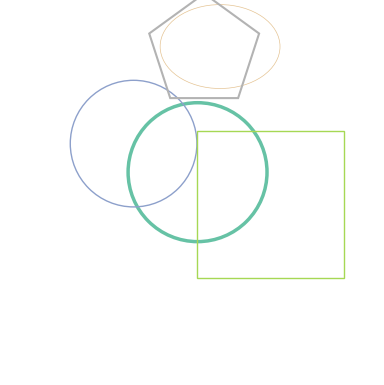[{"shape": "circle", "thickness": 2.5, "radius": 0.9, "center": [0.513, 0.553]}, {"shape": "circle", "thickness": 1, "radius": 0.82, "center": [0.347, 0.627]}, {"shape": "square", "thickness": 1, "radius": 0.96, "center": [0.702, 0.47]}, {"shape": "oval", "thickness": 0.5, "radius": 0.78, "center": [0.572, 0.879]}, {"shape": "pentagon", "thickness": 1.5, "radius": 0.75, "center": [0.53, 0.867]}]